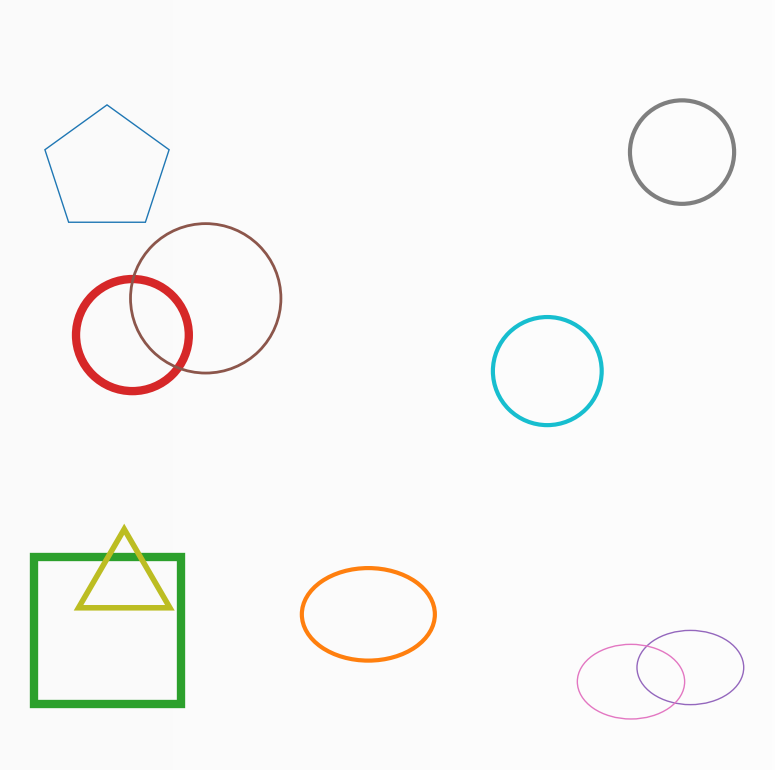[{"shape": "pentagon", "thickness": 0.5, "radius": 0.42, "center": [0.138, 0.78]}, {"shape": "oval", "thickness": 1.5, "radius": 0.43, "center": [0.475, 0.202]}, {"shape": "square", "thickness": 3, "radius": 0.48, "center": [0.139, 0.181]}, {"shape": "circle", "thickness": 3, "radius": 0.36, "center": [0.171, 0.565]}, {"shape": "oval", "thickness": 0.5, "radius": 0.34, "center": [0.891, 0.133]}, {"shape": "circle", "thickness": 1, "radius": 0.49, "center": [0.265, 0.613]}, {"shape": "oval", "thickness": 0.5, "radius": 0.35, "center": [0.814, 0.115]}, {"shape": "circle", "thickness": 1.5, "radius": 0.34, "center": [0.88, 0.802]}, {"shape": "triangle", "thickness": 2, "radius": 0.34, "center": [0.16, 0.245]}, {"shape": "circle", "thickness": 1.5, "radius": 0.35, "center": [0.706, 0.518]}]